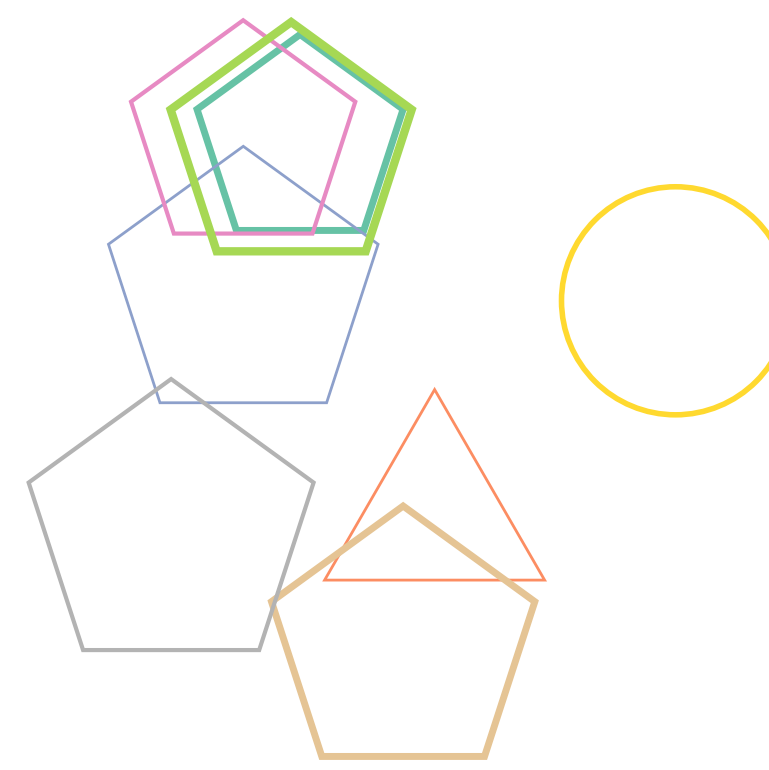[{"shape": "pentagon", "thickness": 2.5, "radius": 0.7, "center": [0.39, 0.815]}, {"shape": "triangle", "thickness": 1, "radius": 0.82, "center": [0.564, 0.329]}, {"shape": "pentagon", "thickness": 1, "radius": 0.92, "center": [0.316, 0.626]}, {"shape": "pentagon", "thickness": 1.5, "radius": 0.77, "center": [0.316, 0.821]}, {"shape": "pentagon", "thickness": 3, "radius": 0.82, "center": [0.378, 0.807]}, {"shape": "circle", "thickness": 2, "radius": 0.74, "center": [0.877, 0.609]}, {"shape": "pentagon", "thickness": 2.5, "radius": 0.9, "center": [0.524, 0.163]}, {"shape": "pentagon", "thickness": 1.5, "radius": 0.97, "center": [0.222, 0.313]}]